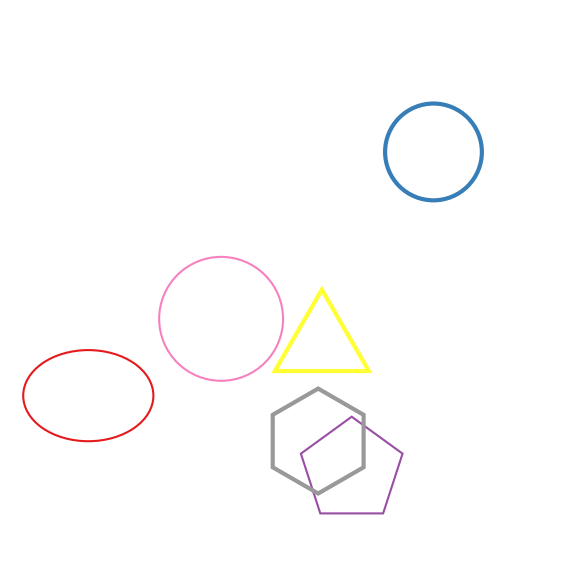[{"shape": "oval", "thickness": 1, "radius": 0.56, "center": [0.153, 0.314]}, {"shape": "circle", "thickness": 2, "radius": 0.42, "center": [0.751, 0.736]}, {"shape": "pentagon", "thickness": 1, "radius": 0.46, "center": [0.609, 0.185]}, {"shape": "triangle", "thickness": 2, "radius": 0.47, "center": [0.557, 0.404]}, {"shape": "circle", "thickness": 1, "radius": 0.54, "center": [0.383, 0.447]}, {"shape": "hexagon", "thickness": 2, "radius": 0.45, "center": [0.551, 0.235]}]